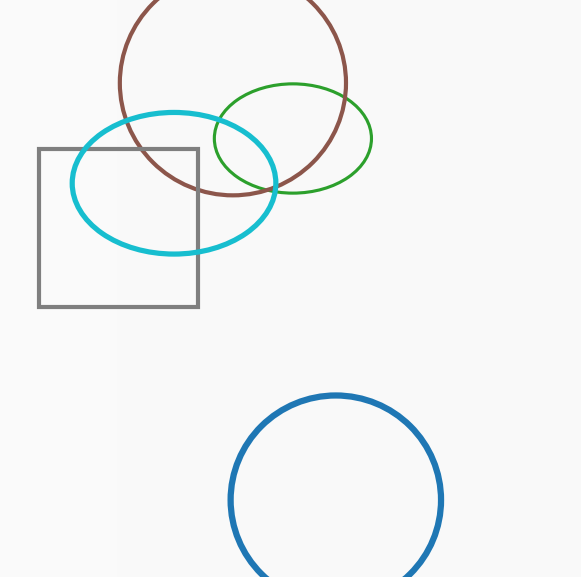[{"shape": "circle", "thickness": 3, "radius": 0.91, "center": [0.578, 0.133]}, {"shape": "oval", "thickness": 1.5, "radius": 0.68, "center": [0.504, 0.759]}, {"shape": "circle", "thickness": 2, "radius": 0.97, "center": [0.401, 0.855]}, {"shape": "square", "thickness": 2, "radius": 0.69, "center": [0.204, 0.605]}, {"shape": "oval", "thickness": 2.5, "radius": 0.88, "center": [0.299, 0.682]}]